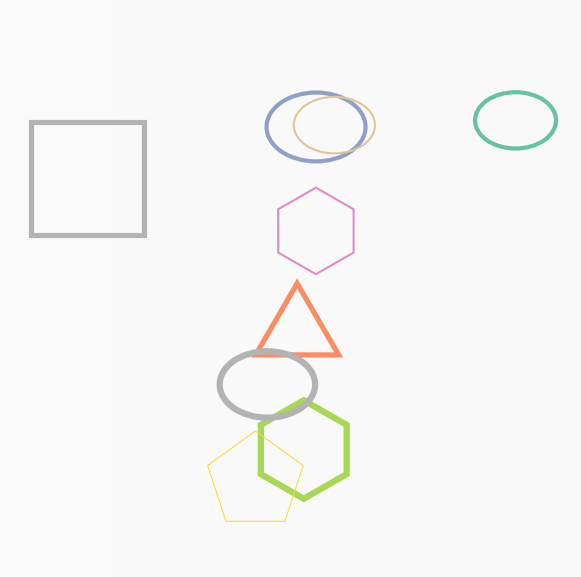[{"shape": "oval", "thickness": 2, "radius": 0.35, "center": [0.887, 0.791]}, {"shape": "triangle", "thickness": 2.5, "radius": 0.41, "center": [0.511, 0.426]}, {"shape": "oval", "thickness": 2, "radius": 0.43, "center": [0.544, 0.779]}, {"shape": "hexagon", "thickness": 1, "radius": 0.37, "center": [0.543, 0.599]}, {"shape": "hexagon", "thickness": 3, "radius": 0.43, "center": [0.523, 0.221]}, {"shape": "pentagon", "thickness": 0.5, "radius": 0.43, "center": [0.439, 0.166]}, {"shape": "oval", "thickness": 1, "radius": 0.35, "center": [0.575, 0.783]}, {"shape": "square", "thickness": 2.5, "radius": 0.49, "center": [0.151, 0.69]}, {"shape": "oval", "thickness": 3, "radius": 0.41, "center": [0.46, 0.333]}]